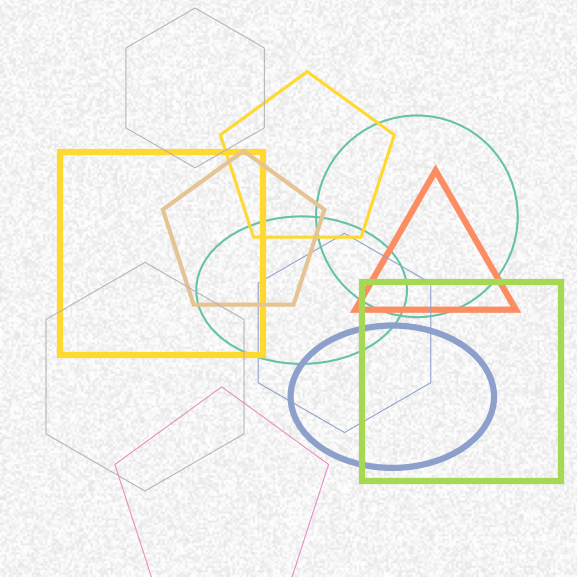[{"shape": "oval", "thickness": 1, "radius": 0.91, "center": [0.522, 0.497]}, {"shape": "circle", "thickness": 1, "radius": 0.87, "center": [0.722, 0.625]}, {"shape": "triangle", "thickness": 3, "radius": 0.8, "center": [0.754, 0.543]}, {"shape": "hexagon", "thickness": 0.5, "radius": 0.86, "center": [0.597, 0.423]}, {"shape": "oval", "thickness": 3, "radius": 0.88, "center": [0.679, 0.312]}, {"shape": "pentagon", "thickness": 0.5, "radius": 0.97, "center": [0.384, 0.135]}, {"shape": "square", "thickness": 3, "radius": 0.86, "center": [0.799, 0.338]}, {"shape": "square", "thickness": 3, "radius": 0.88, "center": [0.28, 0.561]}, {"shape": "pentagon", "thickness": 1.5, "radius": 0.79, "center": [0.532, 0.717]}, {"shape": "pentagon", "thickness": 2, "radius": 0.74, "center": [0.422, 0.591]}, {"shape": "hexagon", "thickness": 0.5, "radius": 0.99, "center": [0.251, 0.347]}, {"shape": "hexagon", "thickness": 0.5, "radius": 0.69, "center": [0.338, 0.847]}]